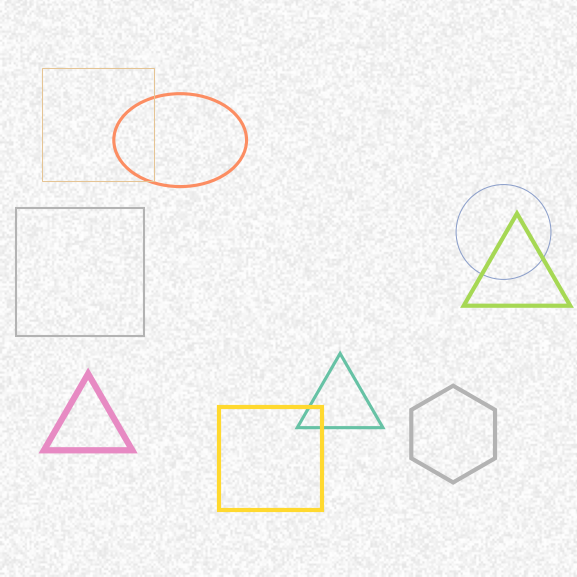[{"shape": "triangle", "thickness": 1.5, "radius": 0.43, "center": [0.589, 0.301]}, {"shape": "oval", "thickness": 1.5, "radius": 0.57, "center": [0.312, 0.756]}, {"shape": "circle", "thickness": 0.5, "radius": 0.41, "center": [0.872, 0.597]}, {"shape": "triangle", "thickness": 3, "radius": 0.44, "center": [0.153, 0.264]}, {"shape": "triangle", "thickness": 2, "radius": 0.53, "center": [0.895, 0.523]}, {"shape": "square", "thickness": 2, "radius": 0.45, "center": [0.469, 0.206]}, {"shape": "square", "thickness": 0.5, "radius": 0.49, "center": [0.17, 0.784]}, {"shape": "hexagon", "thickness": 2, "radius": 0.42, "center": [0.785, 0.247]}, {"shape": "square", "thickness": 1, "radius": 0.55, "center": [0.138, 0.528]}]